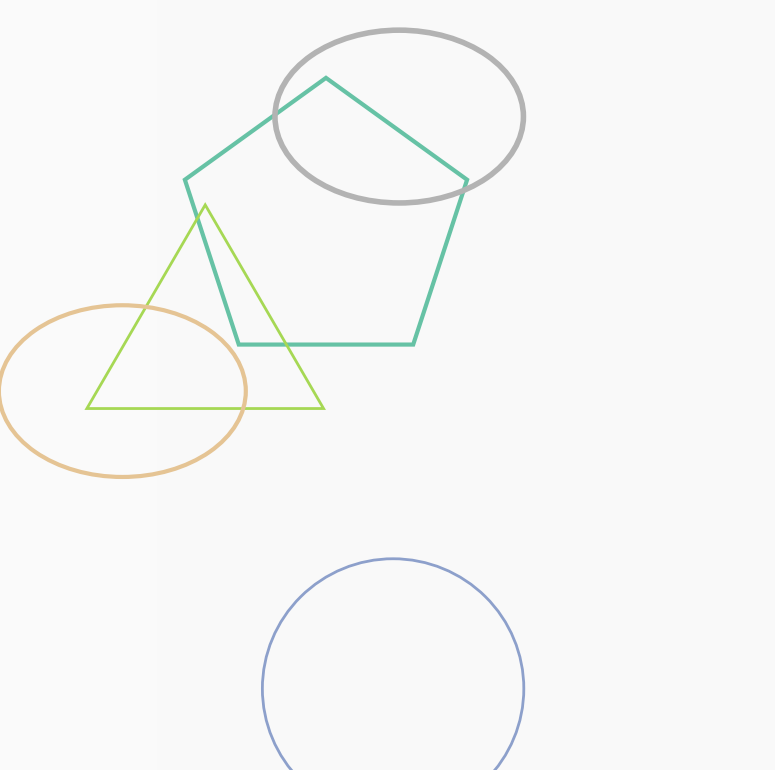[{"shape": "pentagon", "thickness": 1.5, "radius": 0.96, "center": [0.421, 0.707]}, {"shape": "circle", "thickness": 1, "radius": 0.84, "center": [0.507, 0.106]}, {"shape": "triangle", "thickness": 1, "radius": 0.88, "center": [0.265, 0.558]}, {"shape": "oval", "thickness": 1.5, "radius": 0.8, "center": [0.158, 0.492]}, {"shape": "oval", "thickness": 2, "radius": 0.8, "center": [0.515, 0.849]}]